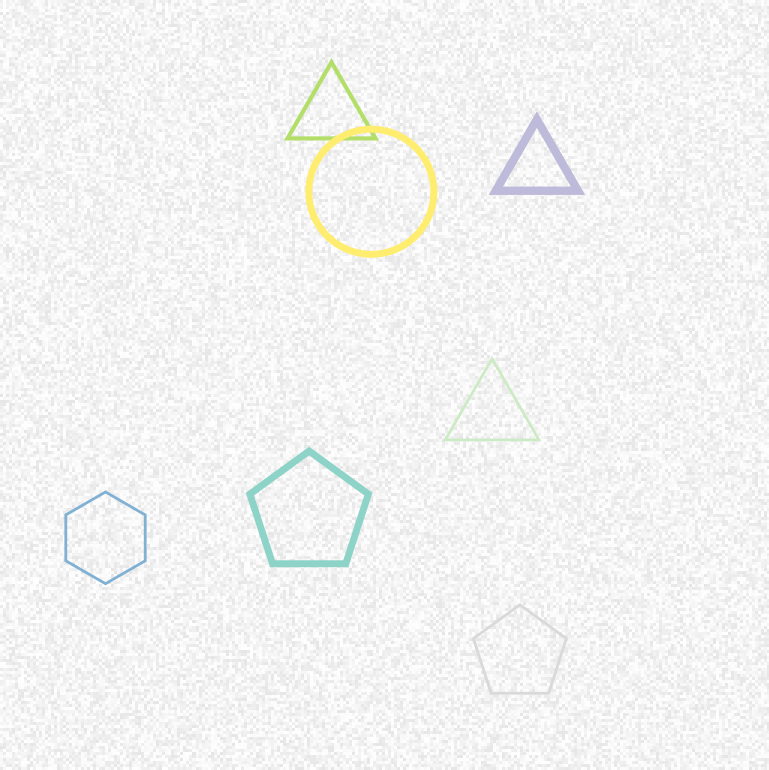[{"shape": "pentagon", "thickness": 2.5, "radius": 0.4, "center": [0.401, 0.333]}, {"shape": "triangle", "thickness": 3, "radius": 0.31, "center": [0.697, 0.783]}, {"shape": "hexagon", "thickness": 1, "radius": 0.3, "center": [0.137, 0.301]}, {"shape": "triangle", "thickness": 1.5, "radius": 0.33, "center": [0.431, 0.853]}, {"shape": "pentagon", "thickness": 1, "radius": 0.32, "center": [0.675, 0.151]}, {"shape": "triangle", "thickness": 1, "radius": 0.35, "center": [0.639, 0.464]}, {"shape": "circle", "thickness": 2.5, "radius": 0.41, "center": [0.482, 0.751]}]